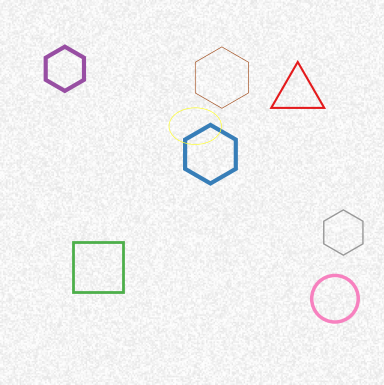[{"shape": "triangle", "thickness": 1.5, "radius": 0.4, "center": [0.773, 0.759]}, {"shape": "hexagon", "thickness": 3, "radius": 0.38, "center": [0.547, 0.599]}, {"shape": "square", "thickness": 2, "radius": 0.32, "center": [0.254, 0.307]}, {"shape": "hexagon", "thickness": 3, "radius": 0.29, "center": [0.168, 0.821]}, {"shape": "oval", "thickness": 0.5, "radius": 0.34, "center": [0.507, 0.672]}, {"shape": "hexagon", "thickness": 0.5, "radius": 0.4, "center": [0.576, 0.798]}, {"shape": "circle", "thickness": 2.5, "radius": 0.3, "center": [0.87, 0.224]}, {"shape": "hexagon", "thickness": 1, "radius": 0.29, "center": [0.892, 0.396]}]